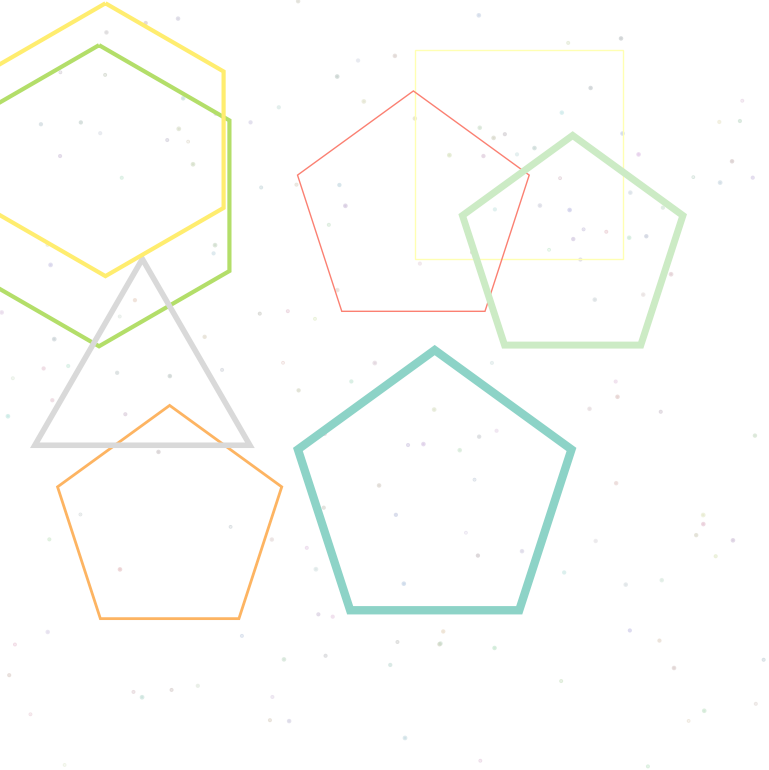[{"shape": "pentagon", "thickness": 3, "radius": 0.93, "center": [0.565, 0.359]}, {"shape": "square", "thickness": 0.5, "radius": 0.68, "center": [0.674, 0.799]}, {"shape": "pentagon", "thickness": 0.5, "radius": 0.79, "center": [0.537, 0.724]}, {"shape": "pentagon", "thickness": 1, "radius": 0.77, "center": [0.22, 0.32]}, {"shape": "hexagon", "thickness": 1.5, "radius": 0.98, "center": [0.129, 0.746]}, {"shape": "triangle", "thickness": 2, "radius": 0.81, "center": [0.185, 0.502]}, {"shape": "pentagon", "thickness": 2.5, "radius": 0.75, "center": [0.744, 0.674]}, {"shape": "hexagon", "thickness": 1.5, "radius": 0.89, "center": [0.137, 0.819]}]